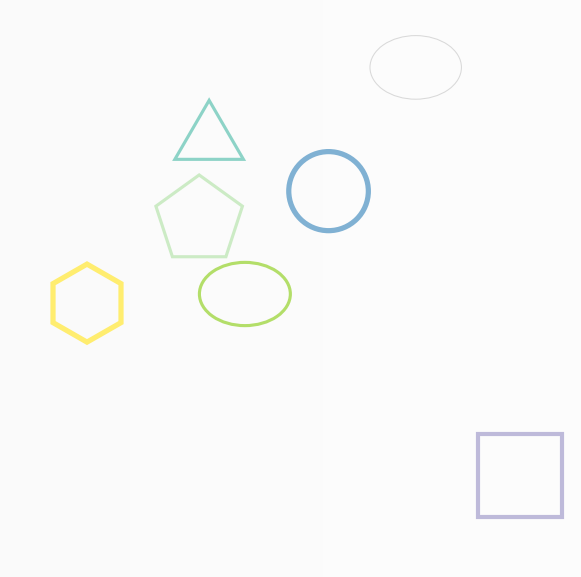[{"shape": "triangle", "thickness": 1.5, "radius": 0.34, "center": [0.36, 0.757]}, {"shape": "square", "thickness": 2, "radius": 0.36, "center": [0.895, 0.175]}, {"shape": "circle", "thickness": 2.5, "radius": 0.34, "center": [0.565, 0.668]}, {"shape": "oval", "thickness": 1.5, "radius": 0.39, "center": [0.421, 0.49]}, {"shape": "oval", "thickness": 0.5, "radius": 0.39, "center": [0.715, 0.882]}, {"shape": "pentagon", "thickness": 1.5, "radius": 0.39, "center": [0.343, 0.618]}, {"shape": "hexagon", "thickness": 2.5, "radius": 0.34, "center": [0.15, 0.474]}]